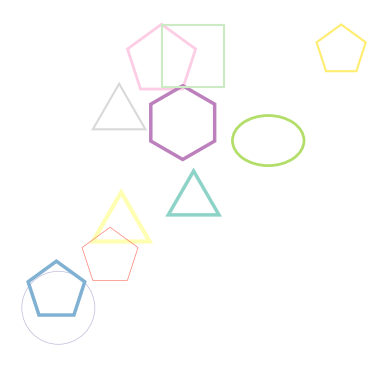[{"shape": "triangle", "thickness": 2.5, "radius": 0.38, "center": [0.503, 0.48]}, {"shape": "triangle", "thickness": 3, "radius": 0.43, "center": [0.315, 0.415]}, {"shape": "circle", "thickness": 0.5, "radius": 0.47, "center": [0.152, 0.201]}, {"shape": "pentagon", "thickness": 0.5, "radius": 0.38, "center": [0.286, 0.333]}, {"shape": "pentagon", "thickness": 2.5, "radius": 0.39, "center": [0.147, 0.244]}, {"shape": "oval", "thickness": 2, "radius": 0.46, "center": [0.697, 0.635]}, {"shape": "pentagon", "thickness": 2, "radius": 0.47, "center": [0.42, 0.844]}, {"shape": "triangle", "thickness": 1.5, "radius": 0.39, "center": [0.309, 0.704]}, {"shape": "hexagon", "thickness": 2.5, "radius": 0.48, "center": [0.475, 0.682]}, {"shape": "square", "thickness": 1.5, "radius": 0.4, "center": [0.502, 0.855]}, {"shape": "pentagon", "thickness": 1.5, "radius": 0.34, "center": [0.886, 0.869]}]